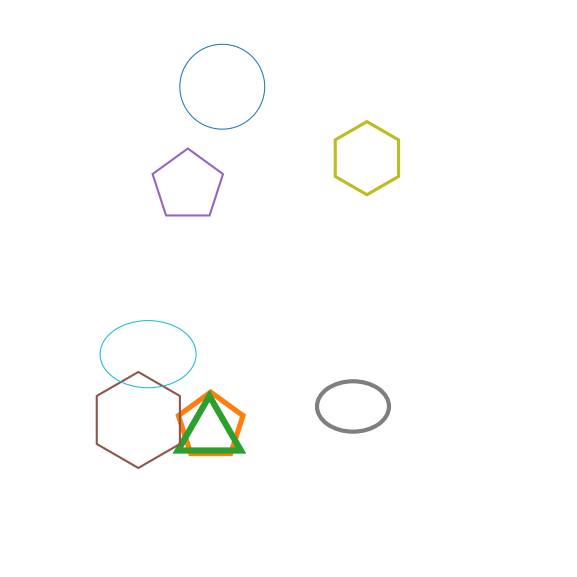[{"shape": "circle", "thickness": 0.5, "radius": 0.37, "center": [0.385, 0.849]}, {"shape": "pentagon", "thickness": 2.5, "radius": 0.29, "center": [0.365, 0.261]}, {"shape": "triangle", "thickness": 3, "radius": 0.31, "center": [0.363, 0.251]}, {"shape": "pentagon", "thickness": 1, "radius": 0.32, "center": [0.325, 0.678]}, {"shape": "hexagon", "thickness": 1, "radius": 0.42, "center": [0.24, 0.272]}, {"shape": "oval", "thickness": 2, "radius": 0.31, "center": [0.611, 0.295]}, {"shape": "hexagon", "thickness": 1.5, "radius": 0.32, "center": [0.635, 0.725]}, {"shape": "oval", "thickness": 0.5, "radius": 0.42, "center": [0.256, 0.386]}]